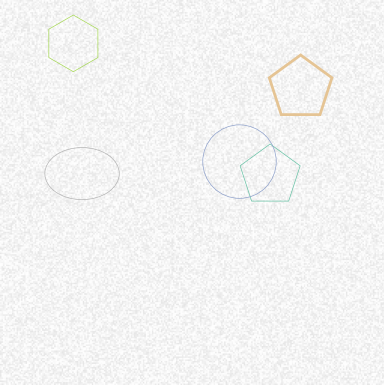[{"shape": "pentagon", "thickness": 0.5, "radius": 0.41, "center": [0.702, 0.544]}, {"shape": "circle", "thickness": 0.5, "radius": 0.48, "center": [0.622, 0.58]}, {"shape": "hexagon", "thickness": 0.5, "radius": 0.37, "center": [0.191, 0.887]}, {"shape": "pentagon", "thickness": 2, "radius": 0.43, "center": [0.781, 0.772]}, {"shape": "oval", "thickness": 0.5, "radius": 0.48, "center": [0.213, 0.549]}]